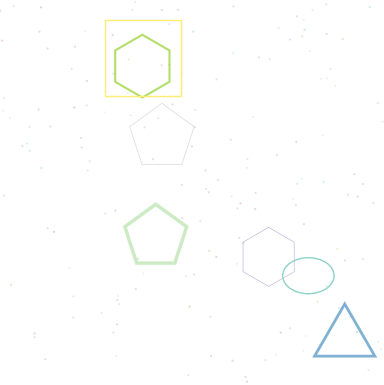[{"shape": "oval", "thickness": 1, "radius": 0.33, "center": [0.801, 0.284]}, {"shape": "hexagon", "thickness": 0.5, "radius": 0.38, "center": [0.698, 0.333]}, {"shape": "triangle", "thickness": 2, "radius": 0.45, "center": [0.895, 0.12]}, {"shape": "hexagon", "thickness": 1.5, "radius": 0.41, "center": [0.37, 0.828]}, {"shape": "pentagon", "thickness": 0.5, "radius": 0.44, "center": [0.421, 0.644]}, {"shape": "pentagon", "thickness": 2.5, "radius": 0.42, "center": [0.405, 0.385]}, {"shape": "square", "thickness": 1, "radius": 0.49, "center": [0.371, 0.85]}]